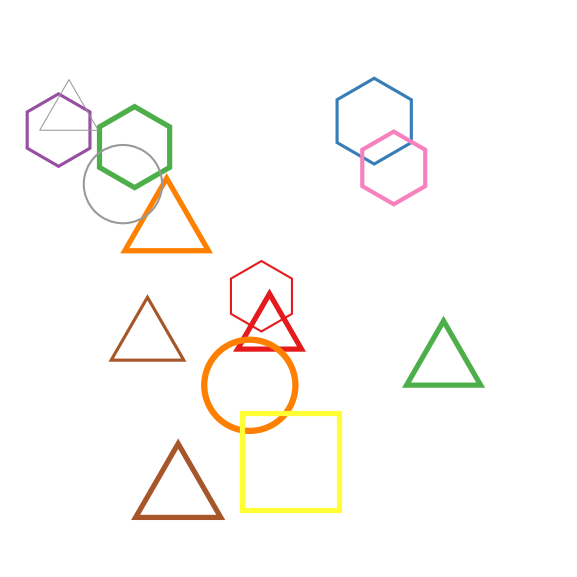[{"shape": "triangle", "thickness": 2.5, "radius": 0.32, "center": [0.467, 0.427]}, {"shape": "hexagon", "thickness": 1, "radius": 0.3, "center": [0.453, 0.486]}, {"shape": "hexagon", "thickness": 1.5, "radius": 0.37, "center": [0.648, 0.789]}, {"shape": "hexagon", "thickness": 2.5, "radius": 0.35, "center": [0.233, 0.744]}, {"shape": "triangle", "thickness": 2.5, "radius": 0.37, "center": [0.768, 0.369]}, {"shape": "hexagon", "thickness": 1.5, "radius": 0.31, "center": [0.101, 0.774]}, {"shape": "triangle", "thickness": 2.5, "radius": 0.42, "center": [0.289, 0.607]}, {"shape": "circle", "thickness": 3, "radius": 0.39, "center": [0.433, 0.332]}, {"shape": "square", "thickness": 2.5, "radius": 0.42, "center": [0.503, 0.2]}, {"shape": "triangle", "thickness": 2.5, "radius": 0.43, "center": [0.309, 0.146]}, {"shape": "triangle", "thickness": 1.5, "radius": 0.36, "center": [0.255, 0.412]}, {"shape": "hexagon", "thickness": 2, "radius": 0.31, "center": [0.682, 0.708]}, {"shape": "circle", "thickness": 1, "radius": 0.34, "center": [0.213, 0.68]}, {"shape": "triangle", "thickness": 0.5, "radius": 0.29, "center": [0.119, 0.803]}]